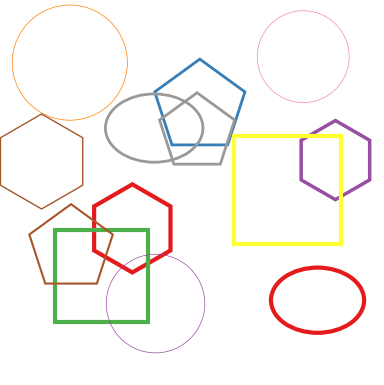[{"shape": "oval", "thickness": 3, "radius": 0.6, "center": [0.825, 0.22]}, {"shape": "hexagon", "thickness": 3, "radius": 0.57, "center": [0.344, 0.407]}, {"shape": "pentagon", "thickness": 2, "radius": 0.62, "center": [0.519, 0.723]}, {"shape": "square", "thickness": 3, "radius": 0.6, "center": [0.264, 0.283]}, {"shape": "hexagon", "thickness": 2.5, "radius": 0.51, "center": [0.871, 0.584]}, {"shape": "circle", "thickness": 0.5, "radius": 0.64, "center": [0.404, 0.211]}, {"shape": "circle", "thickness": 0.5, "radius": 0.75, "center": [0.181, 0.837]}, {"shape": "square", "thickness": 3, "radius": 0.7, "center": [0.747, 0.506]}, {"shape": "pentagon", "thickness": 1.5, "radius": 0.57, "center": [0.185, 0.356]}, {"shape": "hexagon", "thickness": 1, "radius": 0.62, "center": [0.108, 0.581]}, {"shape": "circle", "thickness": 0.5, "radius": 0.6, "center": [0.788, 0.853]}, {"shape": "pentagon", "thickness": 2, "radius": 0.51, "center": [0.512, 0.657]}, {"shape": "oval", "thickness": 2, "radius": 0.63, "center": [0.401, 0.667]}]